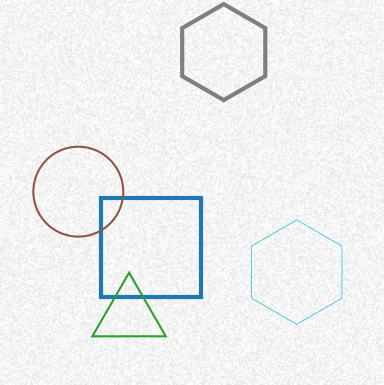[{"shape": "square", "thickness": 3, "radius": 0.65, "center": [0.392, 0.358]}, {"shape": "triangle", "thickness": 1.5, "radius": 0.55, "center": [0.335, 0.182]}, {"shape": "circle", "thickness": 1.5, "radius": 0.58, "center": [0.203, 0.502]}, {"shape": "hexagon", "thickness": 3, "radius": 0.62, "center": [0.581, 0.865]}, {"shape": "hexagon", "thickness": 0.5, "radius": 0.68, "center": [0.771, 0.293]}]